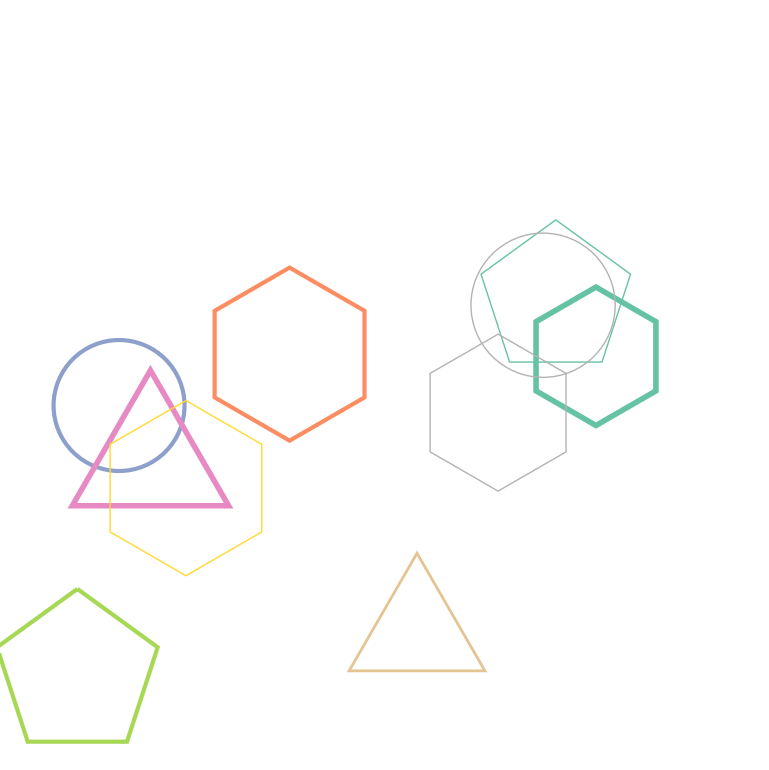[{"shape": "pentagon", "thickness": 0.5, "radius": 0.51, "center": [0.722, 0.612]}, {"shape": "hexagon", "thickness": 2, "radius": 0.45, "center": [0.774, 0.537]}, {"shape": "hexagon", "thickness": 1.5, "radius": 0.56, "center": [0.376, 0.54]}, {"shape": "circle", "thickness": 1.5, "radius": 0.43, "center": [0.155, 0.473]}, {"shape": "triangle", "thickness": 2, "radius": 0.59, "center": [0.195, 0.402]}, {"shape": "pentagon", "thickness": 1.5, "radius": 0.55, "center": [0.1, 0.125]}, {"shape": "hexagon", "thickness": 0.5, "radius": 0.57, "center": [0.241, 0.366]}, {"shape": "triangle", "thickness": 1, "radius": 0.51, "center": [0.542, 0.18]}, {"shape": "circle", "thickness": 0.5, "radius": 0.47, "center": [0.705, 0.604]}, {"shape": "hexagon", "thickness": 0.5, "radius": 0.51, "center": [0.647, 0.464]}]